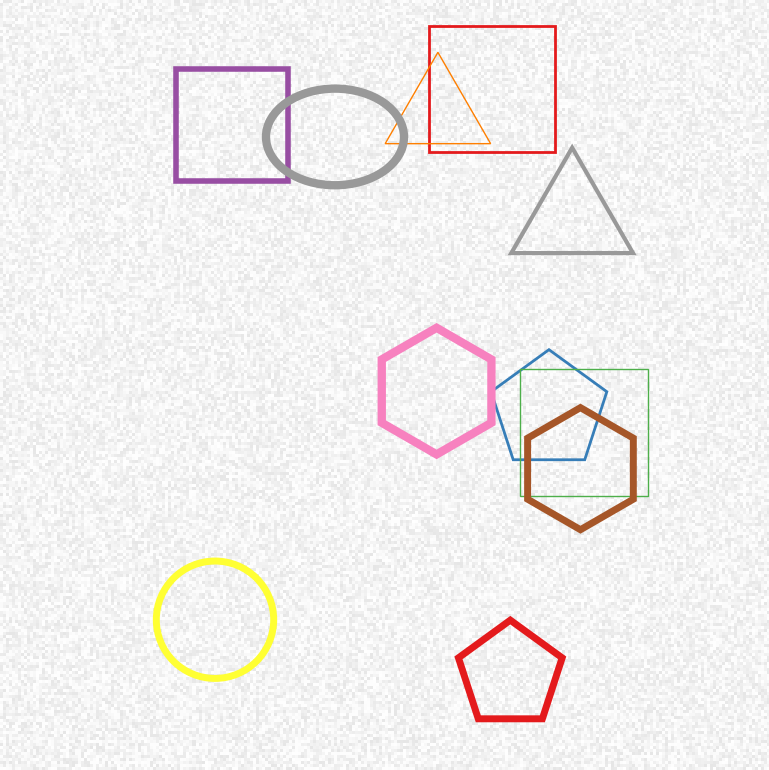[{"shape": "pentagon", "thickness": 2.5, "radius": 0.35, "center": [0.663, 0.124]}, {"shape": "square", "thickness": 1, "radius": 0.41, "center": [0.638, 0.885]}, {"shape": "pentagon", "thickness": 1, "radius": 0.4, "center": [0.713, 0.467]}, {"shape": "square", "thickness": 0.5, "radius": 0.41, "center": [0.759, 0.439]}, {"shape": "square", "thickness": 2, "radius": 0.37, "center": [0.302, 0.838]}, {"shape": "triangle", "thickness": 0.5, "radius": 0.4, "center": [0.569, 0.853]}, {"shape": "circle", "thickness": 2.5, "radius": 0.38, "center": [0.279, 0.195]}, {"shape": "hexagon", "thickness": 2.5, "radius": 0.4, "center": [0.754, 0.391]}, {"shape": "hexagon", "thickness": 3, "radius": 0.41, "center": [0.567, 0.492]}, {"shape": "oval", "thickness": 3, "radius": 0.45, "center": [0.435, 0.822]}, {"shape": "triangle", "thickness": 1.5, "radius": 0.46, "center": [0.743, 0.717]}]